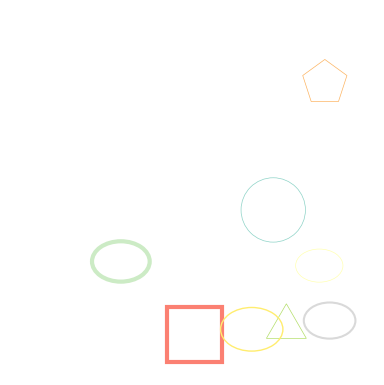[{"shape": "circle", "thickness": 0.5, "radius": 0.42, "center": [0.71, 0.455]}, {"shape": "oval", "thickness": 0.5, "radius": 0.31, "center": [0.829, 0.31]}, {"shape": "square", "thickness": 3, "radius": 0.36, "center": [0.506, 0.13]}, {"shape": "pentagon", "thickness": 0.5, "radius": 0.3, "center": [0.844, 0.785]}, {"shape": "triangle", "thickness": 0.5, "radius": 0.3, "center": [0.744, 0.151]}, {"shape": "oval", "thickness": 1.5, "radius": 0.34, "center": [0.856, 0.167]}, {"shape": "oval", "thickness": 3, "radius": 0.37, "center": [0.314, 0.321]}, {"shape": "oval", "thickness": 1, "radius": 0.4, "center": [0.654, 0.145]}]